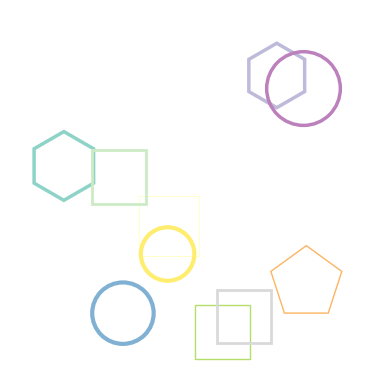[{"shape": "hexagon", "thickness": 2.5, "radius": 0.45, "center": [0.166, 0.569]}, {"shape": "square", "thickness": 0.5, "radius": 0.39, "center": [0.439, 0.414]}, {"shape": "hexagon", "thickness": 2.5, "radius": 0.42, "center": [0.719, 0.804]}, {"shape": "circle", "thickness": 3, "radius": 0.4, "center": [0.319, 0.187]}, {"shape": "pentagon", "thickness": 1, "radius": 0.48, "center": [0.796, 0.265]}, {"shape": "square", "thickness": 1, "radius": 0.36, "center": [0.577, 0.138]}, {"shape": "square", "thickness": 2, "radius": 0.35, "center": [0.634, 0.178]}, {"shape": "circle", "thickness": 2.5, "radius": 0.48, "center": [0.788, 0.77]}, {"shape": "square", "thickness": 2, "radius": 0.35, "center": [0.309, 0.54]}, {"shape": "circle", "thickness": 3, "radius": 0.35, "center": [0.435, 0.34]}]